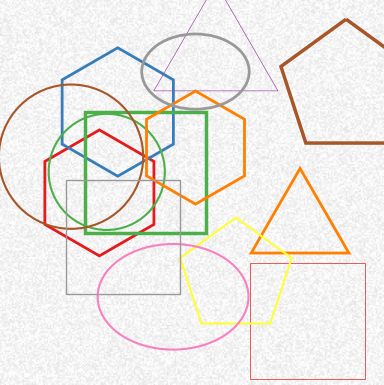[{"shape": "square", "thickness": 0.5, "radius": 0.75, "center": [0.798, 0.166]}, {"shape": "hexagon", "thickness": 2, "radius": 0.82, "center": [0.258, 0.499]}, {"shape": "hexagon", "thickness": 2, "radius": 0.83, "center": [0.306, 0.709]}, {"shape": "circle", "thickness": 1.5, "radius": 0.75, "center": [0.277, 0.554]}, {"shape": "square", "thickness": 2.5, "radius": 0.78, "center": [0.378, 0.551]}, {"shape": "triangle", "thickness": 0.5, "radius": 0.93, "center": [0.561, 0.857]}, {"shape": "triangle", "thickness": 2, "radius": 0.73, "center": [0.779, 0.416]}, {"shape": "hexagon", "thickness": 2, "radius": 0.73, "center": [0.508, 0.617]}, {"shape": "pentagon", "thickness": 1.5, "radius": 0.76, "center": [0.613, 0.283]}, {"shape": "circle", "thickness": 1.5, "radius": 0.94, "center": [0.184, 0.593]}, {"shape": "pentagon", "thickness": 2.5, "radius": 0.89, "center": [0.899, 0.772]}, {"shape": "oval", "thickness": 1.5, "radius": 0.98, "center": [0.45, 0.229]}, {"shape": "oval", "thickness": 2, "radius": 0.7, "center": [0.508, 0.814]}, {"shape": "square", "thickness": 1, "radius": 0.74, "center": [0.32, 0.384]}]